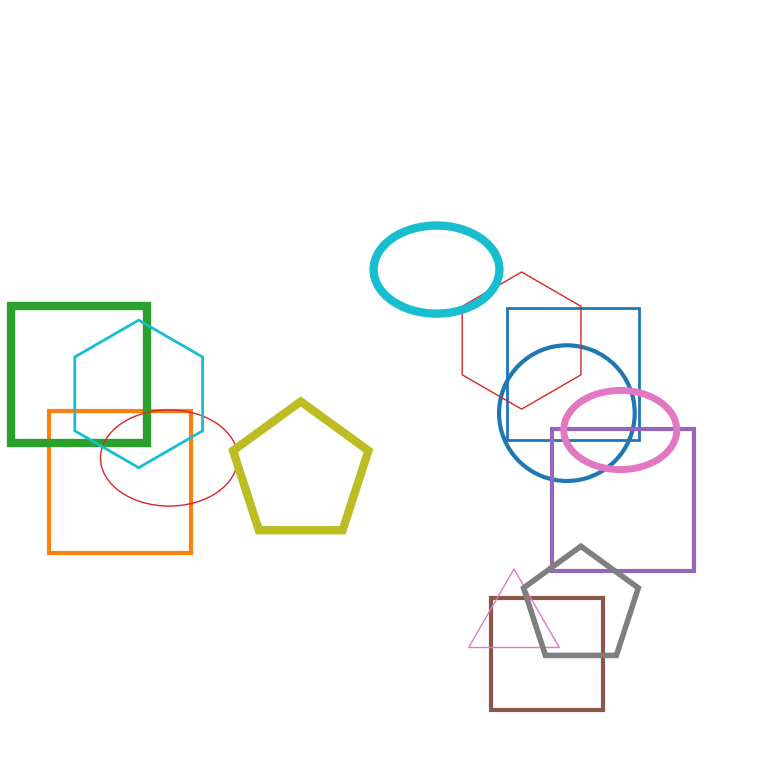[{"shape": "circle", "thickness": 1.5, "radius": 0.44, "center": [0.736, 0.463]}, {"shape": "square", "thickness": 1, "radius": 0.43, "center": [0.745, 0.515]}, {"shape": "square", "thickness": 1.5, "radius": 0.46, "center": [0.156, 0.374]}, {"shape": "square", "thickness": 3, "radius": 0.44, "center": [0.102, 0.514]}, {"shape": "hexagon", "thickness": 0.5, "radius": 0.45, "center": [0.677, 0.558]}, {"shape": "oval", "thickness": 0.5, "radius": 0.45, "center": [0.22, 0.405]}, {"shape": "square", "thickness": 1.5, "radius": 0.46, "center": [0.809, 0.35]}, {"shape": "square", "thickness": 1.5, "radius": 0.36, "center": [0.711, 0.15]}, {"shape": "triangle", "thickness": 0.5, "radius": 0.34, "center": [0.668, 0.193]}, {"shape": "oval", "thickness": 2.5, "radius": 0.37, "center": [0.806, 0.442]}, {"shape": "pentagon", "thickness": 2, "radius": 0.39, "center": [0.754, 0.212]}, {"shape": "pentagon", "thickness": 3, "radius": 0.46, "center": [0.391, 0.386]}, {"shape": "hexagon", "thickness": 1, "radius": 0.48, "center": [0.18, 0.488]}, {"shape": "oval", "thickness": 3, "radius": 0.41, "center": [0.567, 0.65]}]